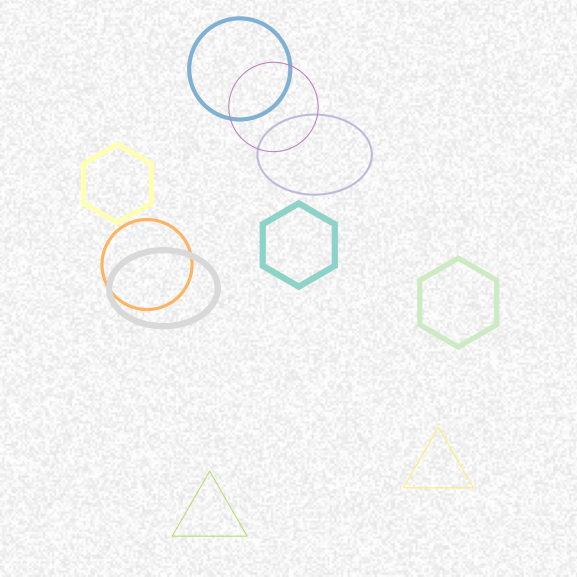[{"shape": "hexagon", "thickness": 3, "radius": 0.36, "center": [0.517, 0.575]}, {"shape": "hexagon", "thickness": 2.5, "radius": 0.34, "center": [0.204, 0.681]}, {"shape": "oval", "thickness": 1, "radius": 0.5, "center": [0.545, 0.731]}, {"shape": "circle", "thickness": 2, "radius": 0.44, "center": [0.415, 0.88]}, {"shape": "circle", "thickness": 1.5, "radius": 0.39, "center": [0.255, 0.541]}, {"shape": "triangle", "thickness": 0.5, "radius": 0.38, "center": [0.363, 0.108]}, {"shape": "oval", "thickness": 3, "radius": 0.47, "center": [0.283, 0.5]}, {"shape": "circle", "thickness": 0.5, "radius": 0.39, "center": [0.474, 0.814]}, {"shape": "hexagon", "thickness": 2.5, "radius": 0.38, "center": [0.794, 0.475]}, {"shape": "triangle", "thickness": 0.5, "radius": 0.35, "center": [0.759, 0.189]}]